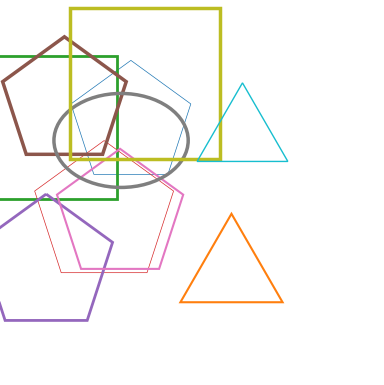[{"shape": "pentagon", "thickness": 0.5, "radius": 0.82, "center": [0.34, 0.68]}, {"shape": "triangle", "thickness": 1.5, "radius": 0.77, "center": [0.601, 0.292]}, {"shape": "square", "thickness": 2, "radius": 0.93, "center": [0.117, 0.669]}, {"shape": "pentagon", "thickness": 0.5, "radius": 0.95, "center": [0.27, 0.445]}, {"shape": "pentagon", "thickness": 2, "radius": 0.91, "center": [0.12, 0.314]}, {"shape": "pentagon", "thickness": 2.5, "radius": 0.84, "center": [0.167, 0.736]}, {"shape": "pentagon", "thickness": 1.5, "radius": 0.86, "center": [0.312, 0.441]}, {"shape": "oval", "thickness": 2.5, "radius": 0.87, "center": [0.314, 0.635]}, {"shape": "square", "thickness": 2.5, "radius": 0.98, "center": [0.376, 0.783]}, {"shape": "triangle", "thickness": 1, "radius": 0.68, "center": [0.63, 0.649]}]